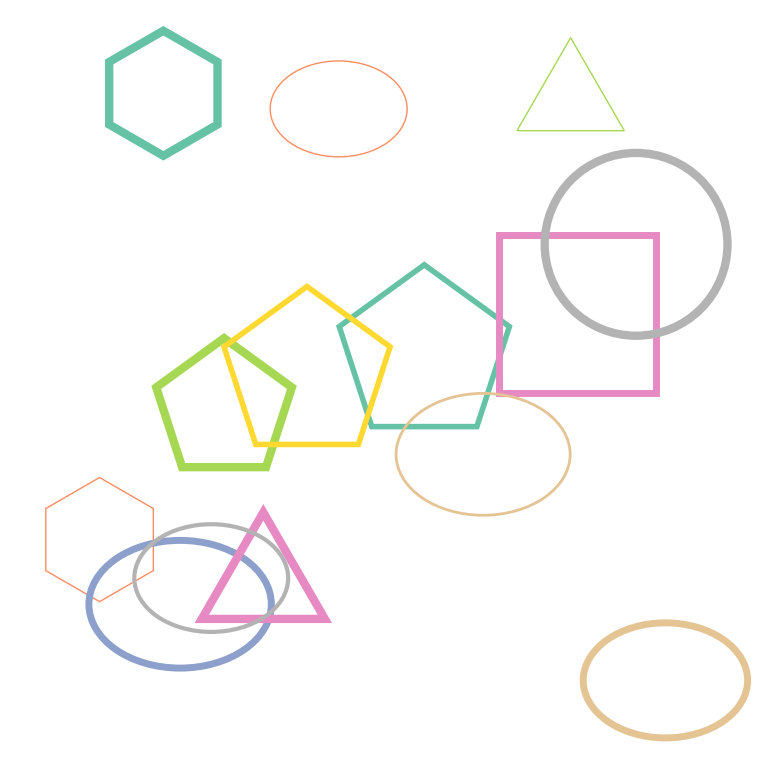[{"shape": "hexagon", "thickness": 3, "radius": 0.41, "center": [0.212, 0.879]}, {"shape": "pentagon", "thickness": 2, "radius": 0.58, "center": [0.551, 0.54]}, {"shape": "hexagon", "thickness": 0.5, "radius": 0.4, "center": [0.129, 0.299]}, {"shape": "oval", "thickness": 0.5, "radius": 0.44, "center": [0.44, 0.859]}, {"shape": "oval", "thickness": 2.5, "radius": 0.59, "center": [0.234, 0.215]}, {"shape": "triangle", "thickness": 3, "radius": 0.46, "center": [0.342, 0.242]}, {"shape": "square", "thickness": 2.5, "radius": 0.51, "center": [0.75, 0.592]}, {"shape": "pentagon", "thickness": 3, "radius": 0.46, "center": [0.291, 0.468]}, {"shape": "triangle", "thickness": 0.5, "radius": 0.4, "center": [0.741, 0.871]}, {"shape": "pentagon", "thickness": 2, "radius": 0.57, "center": [0.399, 0.515]}, {"shape": "oval", "thickness": 1, "radius": 0.57, "center": [0.627, 0.41]}, {"shape": "oval", "thickness": 2.5, "radius": 0.53, "center": [0.864, 0.116]}, {"shape": "oval", "thickness": 1.5, "radius": 0.5, "center": [0.274, 0.249]}, {"shape": "circle", "thickness": 3, "radius": 0.59, "center": [0.826, 0.683]}]